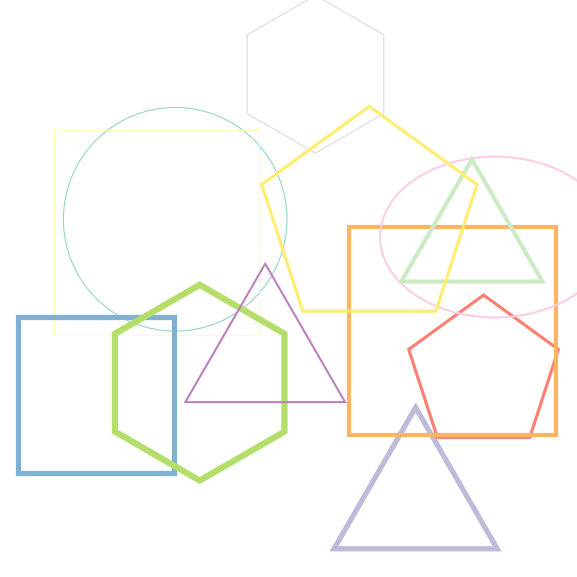[{"shape": "circle", "thickness": 0.5, "radius": 0.97, "center": [0.303, 0.619]}, {"shape": "square", "thickness": 0.5, "radius": 0.89, "center": [0.271, 0.596]}, {"shape": "triangle", "thickness": 2.5, "radius": 0.82, "center": [0.72, 0.13]}, {"shape": "pentagon", "thickness": 1.5, "radius": 0.68, "center": [0.837, 0.352]}, {"shape": "square", "thickness": 2.5, "radius": 0.68, "center": [0.167, 0.315]}, {"shape": "square", "thickness": 2, "radius": 0.9, "center": [0.784, 0.426]}, {"shape": "hexagon", "thickness": 3, "radius": 0.85, "center": [0.346, 0.336]}, {"shape": "oval", "thickness": 1, "radius": 1.0, "center": [0.857, 0.589]}, {"shape": "hexagon", "thickness": 0.5, "radius": 0.68, "center": [0.546, 0.871]}, {"shape": "triangle", "thickness": 1, "radius": 0.8, "center": [0.459, 0.383]}, {"shape": "triangle", "thickness": 2, "radius": 0.71, "center": [0.817, 0.582]}, {"shape": "pentagon", "thickness": 1.5, "radius": 0.98, "center": [0.64, 0.619]}]